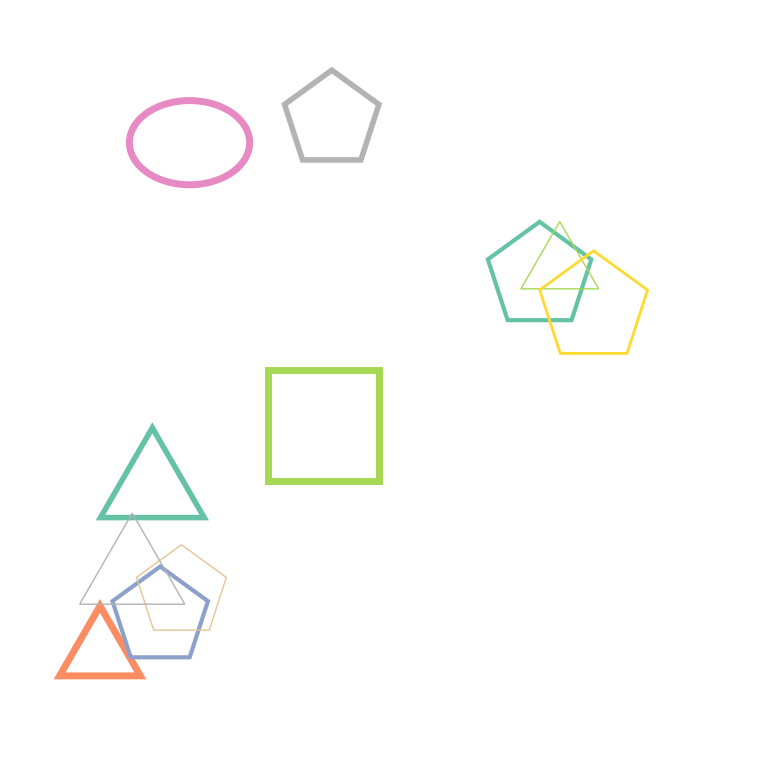[{"shape": "triangle", "thickness": 2, "radius": 0.39, "center": [0.198, 0.367]}, {"shape": "pentagon", "thickness": 1.5, "radius": 0.35, "center": [0.701, 0.641]}, {"shape": "triangle", "thickness": 2.5, "radius": 0.3, "center": [0.13, 0.153]}, {"shape": "pentagon", "thickness": 1.5, "radius": 0.33, "center": [0.208, 0.199]}, {"shape": "oval", "thickness": 2.5, "radius": 0.39, "center": [0.246, 0.815]}, {"shape": "square", "thickness": 2.5, "radius": 0.36, "center": [0.42, 0.447]}, {"shape": "triangle", "thickness": 0.5, "radius": 0.29, "center": [0.727, 0.654]}, {"shape": "pentagon", "thickness": 1, "radius": 0.37, "center": [0.771, 0.601]}, {"shape": "pentagon", "thickness": 0.5, "radius": 0.31, "center": [0.236, 0.231]}, {"shape": "triangle", "thickness": 0.5, "radius": 0.39, "center": [0.172, 0.255]}, {"shape": "pentagon", "thickness": 2, "radius": 0.32, "center": [0.431, 0.844]}]